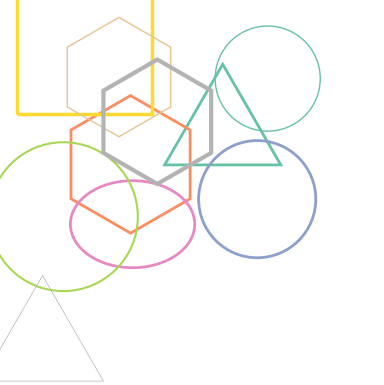[{"shape": "triangle", "thickness": 2, "radius": 0.87, "center": [0.578, 0.659]}, {"shape": "circle", "thickness": 1, "radius": 0.68, "center": [0.695, 0.796]}, {"shape": "hexagon", "thickness": 2, "radius": 0.89, "center": [0.339, 0.573]}, {"shape": "circle", "thickness": 2, "radius": 0.76, "center": [0.668, 0.483]}, {"shape": "oval", "thickness": 2, "radius": 0.81, "center": [0.344, 0.418]}, {"shape": "circle", "thickness": 1.5, "radius": 0.97, "center": [0.165, 0.437]}, {"shape": "square", "thickness": 2.5, "radius": 0.88, "center": [0.219, 0.88]}, {"shape": "hexagon", "thickness": 1, "radius": 0.78, "center": [0.309, 0.8]}, {"shape": "hexagon", "thickness": 3, "radius": 0.81, "center": [0.409, 0.684]}, {"shape": "triangle", "thickness": 0.5, "radius": 0.91, "center": [0.11, 0.101]}]